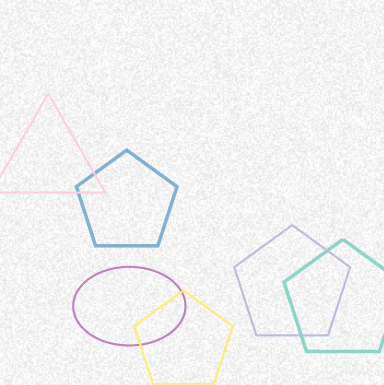[{"shape": "pentagon", "thickness": 2.5, "radius": 0.81, "center": [0.891, 0.217]}, {"shape": "pentagon", "thickness": 1.5, "radius": 0.79, "center": [0.759, 0.257]}, {"shape": "pentagon", "thickness": 2.5, "radius": 0.69, "center": [0.329, 0.473]}, {"shape": "triangle", "thickness": 1.5, "radius": 0.86, "center": [0.125, 0.585]}, {"shape": "oval", "thickness": 1.5, "radius": 0.73, "center": [0.336, 0.205]}, {"shape": "pentagon", "thickness": 1.5, "radius": 0.67, "center": [0.477, 0.111]}]